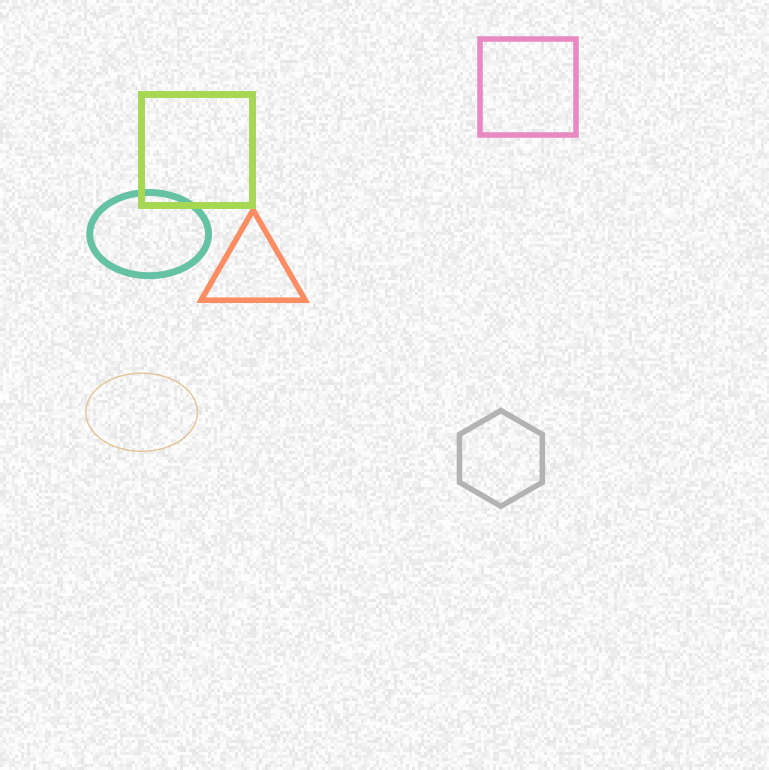[{"shape": "oval", "thickness": 2.5, "radius": 0.39, "center": [0.194, 0.696]}, {"shape": "triangle", "thickness": 2, "radius": 0.39, "center": [0.329, 0.649]}, {"shape": "square", "thickness": 2, "radius": 0.31, "center": [0.686, 0.887]}, {"shape": "square", "thickness": 2.5, "radius": 0.36, "center": [0.255, 0.806]}, {"shape": "oval", "thickness": 0.5, "radius": 0.36, "center": [0.184, 0.465]}, {"shape": "hexagon", "thickness": 2, "radius": 0.31, "center": [0.651, 0.405]}]